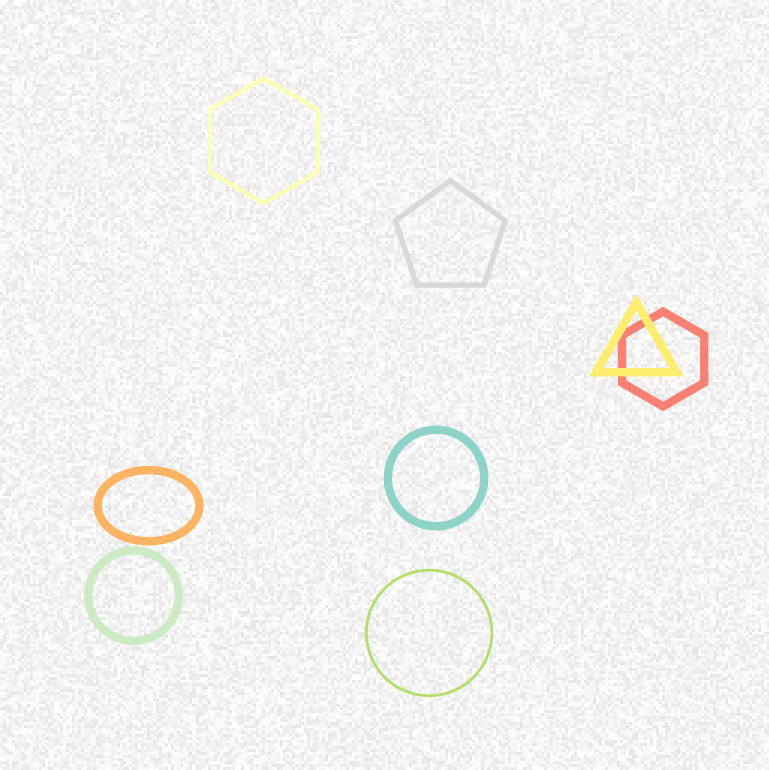[{"shape": "circle", "thickness": 3, "radius": 0.31, "center": [0.566, 0.379]}, {"shape": "hexagon", "thickness": 1.5, "radius": 0.41, "center": [0.343, 0.817]}, {"shape": "hexagon", "thickness": 3, "radius": 0.31, "center": [0.861, 0.534]}, {"shape": "oval", "thickness": 3, "radius": 0.33, "center": [0.193, 0.343]}, {"shape": "circle", "thickness": 1, "radius": 0.41, "center": [0.557, 0.178]}, {"shape": "pentagon", "thickness": 2, "radius": 0.37, "center": [0.585, 0.69]}, {"shape": "circle", "thickness": 3, "radius": 0.29, "center": [0.173, 0.226]}, {"shape": "triangle", "thickness": 3, "radius": 0.3, "center": [0.826, 0.547]}]